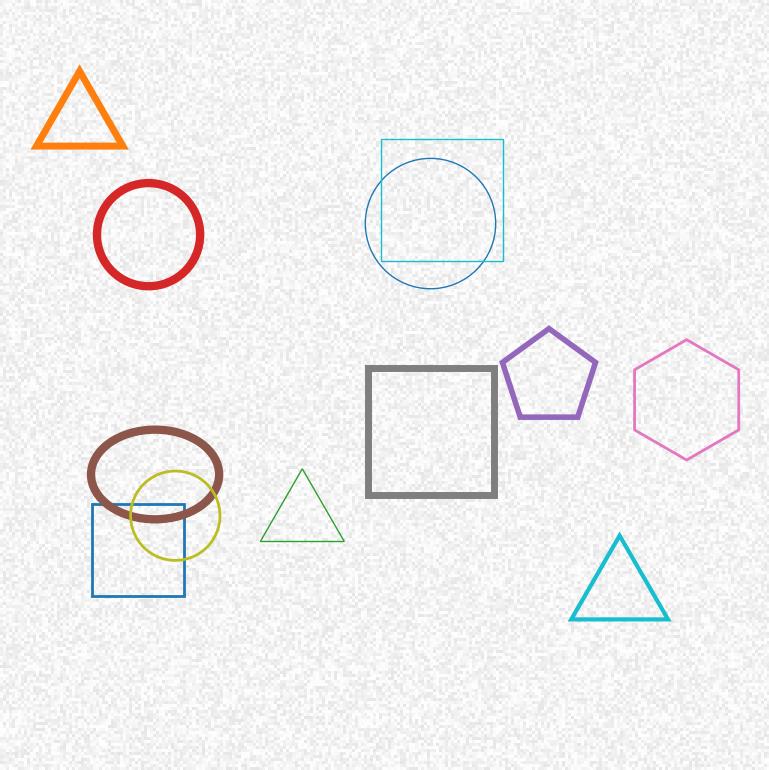[{"shape": "circle", "thickness": 0.5, "radius": 0.42, "center": [0.559, 0.71]}, {"shape": "square", "thickness": 1, "radius": 0.3, "center": [0.179, 0.286]}, {"shape": "triangle", "thickness": 2.5, "radius": 0.32, "center": [0.103, 0.843]}, {"shape": "triangle", "thickness": 0.5, "radius": 0.31, "center": [0.393, 0.328]}, {"shape": "circle", "thickness": 3, "radius": 0.33, "center": [0.193, 0.695]}, {"shape": "pentagon", "thickness": 2, "radius": 0.32, "center": [0.713, 0.51]}, {"shape": "oval", "thickness": 3, "radius": 0.42, "center": [0.201, 0.384]}, {"shape": "hexagon", "thickness": 1, "radius": 0.39, "center": [0.892, 0.481]}, {"shape": "square", "thickness": 2.5, "radius": 0.41, "center": [0.56, 0.44]}, {"shape": "circle", "thickness": 1, "radius": 0.29, "center": [0.228, 0.33]}, {"shape": "triangle", "thickness": 1.5, "radius": 0.36, "center": [0.805, 0.232]}, {"shape": "square", "thickness": 0.5, "radius": 0.4, "center": [0.574, 0.74]}]